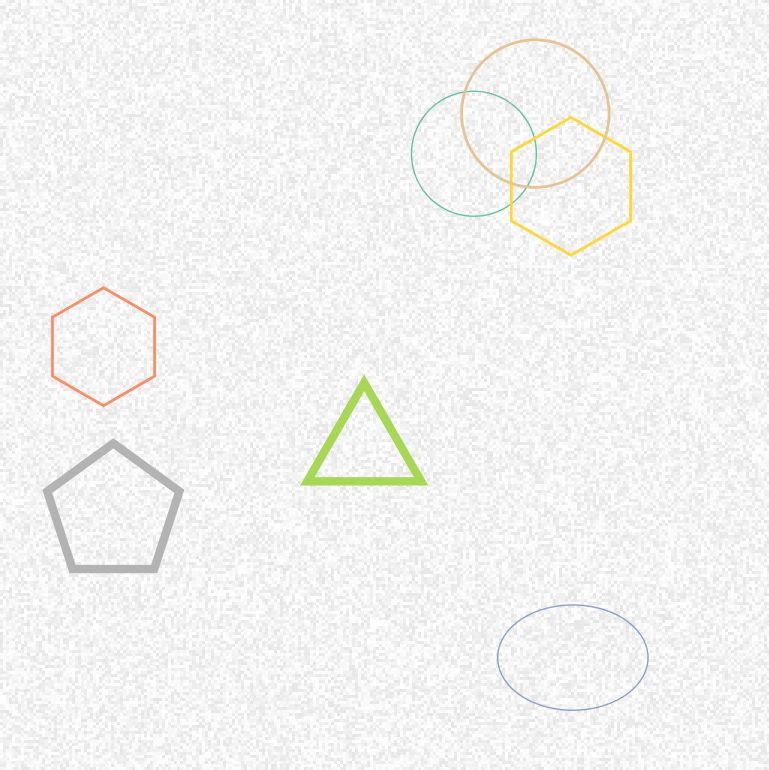[{"shape": "circle", "thickness": 0.5, "radius": 0.41, "center": [0.615, 0.8]}, {"shape": "hexagon", "thickness": 1, "radius": 0.38, "center": [0.134, 0.55]}, {"shape": "oval", "thickness": 0.5, "radius": 0.49, "center": [0.744, 0.146]}, {"shape": "triangle", "thickness": 3, "radius": 0.43, "center": [0.473, 0.418]}, {"shape": "hexagon", "thickness": 1, "radius": 0.45, "center": [0.742, 0.758]}, {"shape": "circle", "thickness": 1, "radius": 0.48, "center": [0.695, 0.852]}, {"shape": "pentagon", "thickness": 3, "radius": 0.45, "center": [0.147, 0.334]}]